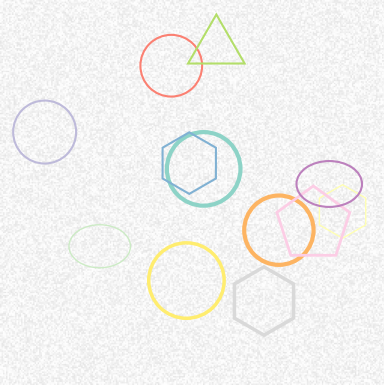[{"shape": "circle", "thickness": 3, "radius": 0.48, "center": [0.529, 0.561]}, {"shape": "hexagon", "thickness": 1, "radius": 0.35, "center": [0.89, 0.451]}, {"shape": "circle", "thickness": 1.5, "radius": 0.41, "center": [0.116, 0.657]}, {"shape": "circle", "thickness": 1.5, "radius": 0.4, "center": [0.445, 0.829]}, {"shape": "hexagon", "thickness": 1.5, "radius": 0.4, "center": [0.492, 0.576]}, {"shape": "circle", "thickness": 3, "radius": 0.45, "center": [0.724, 0.402]}, {"shape": "triangle", "thickness": 1.5, "radius": 0.42, "center": [0.562, 0.877]}, {"shape": "pentagon", "thickness": 2, "radius": 0.5, "center": [0.814, 0.417]}, {"shape": "hexagon", "thickness": 2.5, "radius": 0.44, "center": [0.686, 0.218]}, {"shape": "oval", "thickness": 1.5, "radius": 0.43, "center": [0.855, 0.522]}, {"shape": "oval", "thickness": 1, "radius": 0.4, "center": [0.259, 0.36]}, {"shape": "circle", "thickness": 2.5, "radius": 0.49, "center": [0.484, 0.271]}]